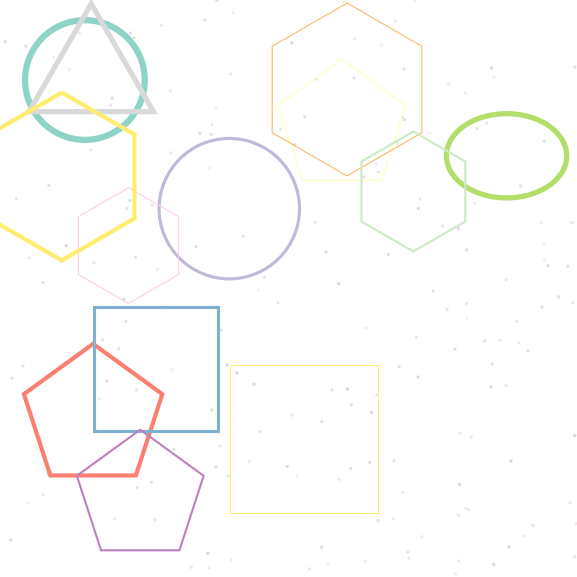[{"shape": "circle", "thickness": 3, "radius": 0.52, "center": [0.147, 0.861]}, {"shape": "pentagon", "thickness": 0.5, "radius": 0.58, "center": [0.592, 0.781]}, {"shape": "circle", "thickness": 1.5, "radius": 0.61, "center": [0.397, 0.638]}, {"shape": "pentagon", "thickness": 2, "radius": 0.63, "center": [0.161, 0.278]}, {"shape": "square", "thickness": 1.5, "radius": 0.54, "center": [0.27, 0.359]}, {"shape": "hexagon", "thickness": 0.5, "radius": 0.75, "center": [0.601, 0.844]}, {"shape": "oval", "thickness": 2.5, "radius": 0.52, "center": [0.877, 0.729]}, {"shape": "hexagon", "thickness": 0.5, "radius": 0.5, "center": [0.223, 0.574]}, {"shape": "triangle", "thickness": 2.5, "radius": 0.62, "center": [0.158, 0.868]}, {"shape": "pentagon", "thickness": 1, "radius": 0.58, "center": [0.243, 0.14]}, {"shape": "hexagon", "thickness": 1, "radius": 0.52, "center": [0.716, 0.668]}, {"shape": "square", "thickness": 0.5, "radius": 0.64, "center": [0.526, 0.239]}, {"shape": "hexagon", "thickness": 2, "radius": 0.73, "center": [0.107, 0.694]}]